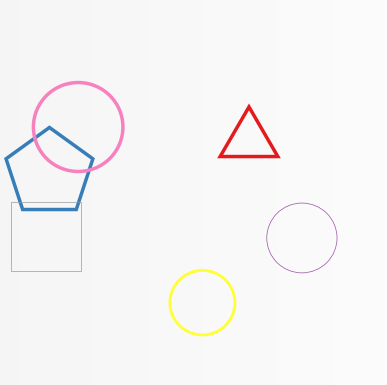[{"shape": "triangle", "thickness": 2.5, "radius": 0.43, "center": [0.643, 0.636]}, {"shape": "pentagon", "thickness": 2.5, "radius": 0.59, "center": [0.128, 0.551]}, {"shape": "circle", "thickness": 0.5, "radius": 0.45, "center": [0.779, 0.382]}, {"shape": "circle", "thickness": 2, "radius": 0.42, "center": [0.522, 0.214]}, {"shape": "circle", "thickness": 2.5, "radius": 0.58, "center": [0.202, 0.67]}, {"shape": "square", "thickness": 0.5, "radius": 0.45, "center": [0.118, 0.385]}]